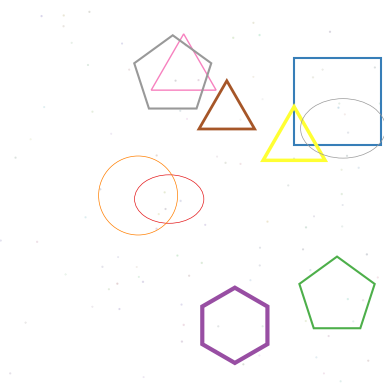[{"shape": "oval", "thickness": 0.5, "radius": 0.45, "center": [0.439, 0.483]}, {"shape": "square", "thickness": 1.5, "radius": 0.56, "center": [0.875, 0.737]}, {"shape": "pentagon", "thickness": 1.5, "radius": 0.51, "center": [0.875, 0.231]}, {"shape": "hexagon", "thickness": 3, "radius": 0.49, "center": [0.61, 0.155]}, {"shape": "circle", "thickness": 0.5, "radius": 0.51, "center": [0.359, 0.492]}, {"shape": "triangle", "thickness": 2.5, "radius": 0.46, "center": [0.764, 0.63]}, {"shape": "triangle", "thickness": 2, "radius": 0.42, "center": [0.589, 0.707]}, {"shape": "triangle", "thickness": 1, "radius": 0.49, "center": [0.477, 0.815]}, {"shape": "oval", "thickness": 0.5, "radius": 0.55, "center": [0.891, 0.667]}, {"shape": "pentagon", "thickness": 1.5, "radius": 0.53, "center": [0.449, 0.803]}]